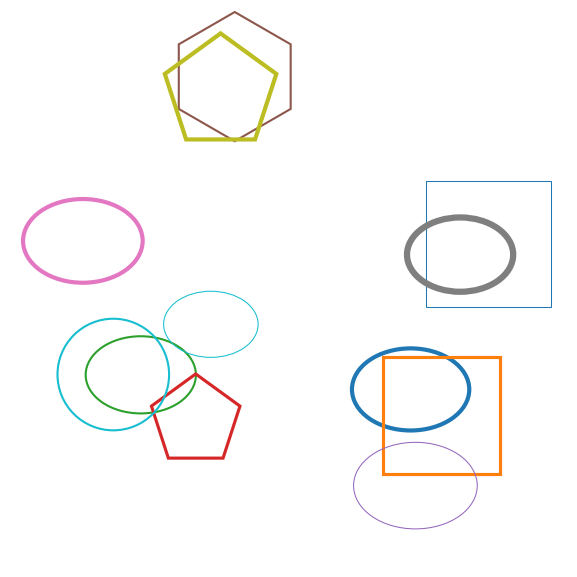[{"shape": "square", "thickness": 0.5, "radius": 0.54, "center": [0.846, 0.577]}, {"shape": "oval", "thickness": 2, "radius": 0.51, "center": [0.711, 0.325]}, {"shape": "square", "thickness": 1.5, "radius": 0.51, "center": [0.764, 0.28]}, {"shape": "oval", "thickness": 1, "radius": 0.48, "center": [0.244, 0.35]}, {"shape": "pentagon", "thickness": 1.5, "radius": 0.4, "center": [0.339, 0.271]}, {"shape": "oval", "thickness": 0.5, "radius": 0.54, "center": [0.719, 0.158]}, {"shape": "hexagon", "thickness": 1, "radius": 0.56, "center": [0.406, 0.866]}, {"shape": "oval", "thickness": 2, "radius": 0.52, "center": [0.143, 0.582]}, {"shape": "oval", "thickness": 3, "radius": 0.46, "center": [0.797, 0.558]}, {"shape": "pentagon", "thickness": 2, "radius": 0.51, "center": [0.382, 0.84]}, {"shape": "oval", "thickness": 0.5, "radius": 0.41, "center": [0.365, 0.438]}, {"shape": "circle", "thickness": 1, "radius": 0.48, "center": [0.196, 0.351]}]